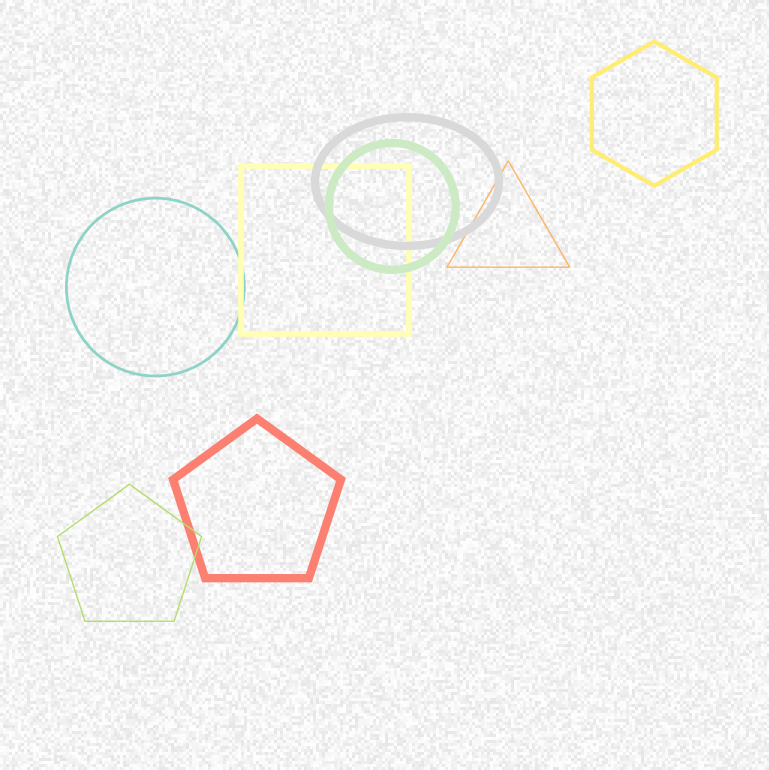[{"shape": "circle", "thickness": 1, "radius": 0.58, "center": [0.202, 0.627]}, {"shape": "square", "thickness": 2, "radius": 0.54, "center": [0.422, 0.675]}, {"shape": "pentagon", "thickness": 3, "radius": 0.57, "center": [0.334, 0.342]}, {"shape": "triangle", "thickness": 0.5, "radius": 0.46, "center": [0.66, 0.699]}, {"shape": "pentagon", "thickness": 0.5, "radius": 0.49, "center": [0.168, 0.273]}, {"shape": "oval", "thickness": 3, "radius": 0.6, "center": [0.529, 0.764]}, {"shape": "circle", "thickness": 3, "radius": 0.41, "center": [0.509, 0.732]}, {"shape": "hexagon", "thickness": 1.5, "radius": 0.47, "center": [0.85, 0.852]}]